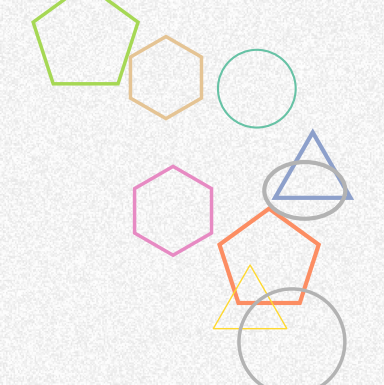[{"shape": "circle", "thickness": 1.5, "radius": 0.5, "center": [0.667, 0.77]}, {"shape": "pentagon", "thickness": 3, "radius": 0.68, "center": [0.699, 0.323]}, {"shape": "triangle", "thickness": 3, "radius": 0.57, "center": [0.812, 0.543]}, {"shape": "hexagon", "thickness": 2.5, "radius": 0.58, "center": [0.449, 0.452]}, {"shape": "pentagon", "thickness": 2.5, "radius": 0.72, "center": [0.222, 0.898]}, {"shape": "triangle", "thickness": 1, "radius": 0.55, "center": [0.65, 0.201]}, {"shape": "hexagon", "thickness": 2.5, "radius": 0.53, "center": [0.431, 0.799]}, {"shape": "oval", "thickness": 3, "radius": 0.53, "center": [0.792, 0.505]}, {"shape": "circle", "thickness": 2.5, "radius": 0.69, "center": [0.758, 0.112]}]